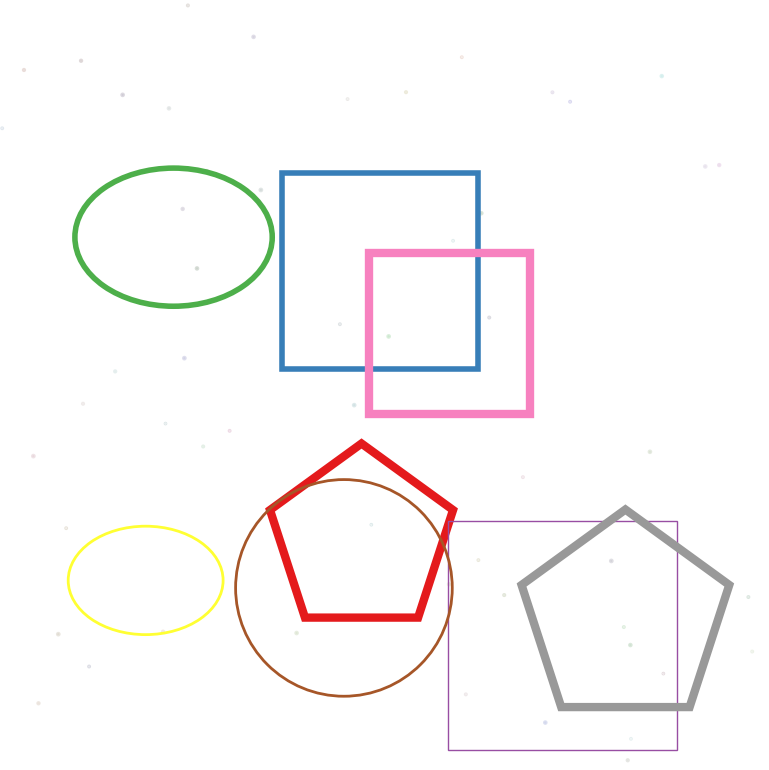[{"shape": "pentagon", "thickness": 3, "radius": 0.62, "center": [0.47, 0.299]}, {"shape": "square", "thickness": 2, "radius": 0.64, "center": [0.493, 0.648]}, {"shape": "oval", "thickness": 2, "radius": 0.64, "center": [0.225, 0.692]}, {"shape": "square", "thickness": 0.5, "radius": 0.74, "center": [0.731, 0.175]}, {"shape": "oval", "thickness": 1, "radius": 0.5, "center": [0.189, 0.246]}, {"shape": "circle", "thickness": 1, "radius": 0.7, "center": [0.447, 0.236]}, {"shape": "square", "thickness": 3, "radius": 0.52, "center": [0.584, 0.567]}, {"shape": "pentagon", "thickness": 3, "radius": 0.71, "center": [0.812, 0.196]}]